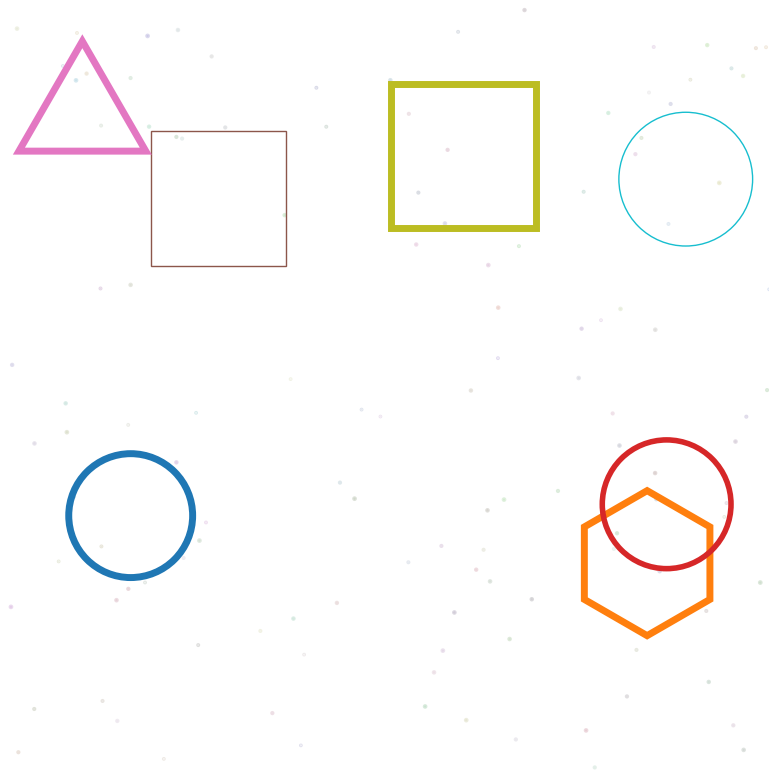[{"shape": "circle", "thickness": 2.5, "radius": 0.4, "center": [0.17, 0.33]}, {"shape": "hexagon", "thickness": 2.5, "radius": 0.47, "center": [0.84, 0.269]}, {"shape": "circle", "thickness": 2, "radius": 0.42, "center": [0.866, 0.345]}, {"shape": "square", "thickness": 0.5, "radius": 0.44, "center": [0.284, 0.743]}, {"shape": "triangle", "thickness": 2.5, "radius": 0.48, "center": [0.107, 0.851]}, {"shape": "square", "thickness": 2.5, "radius": 0.47, "center": [0.602, 0.798]}, {"shape": "circle", "thickness": 0.5, "radius": 0.43, "center": [0.891, 0.767]}]